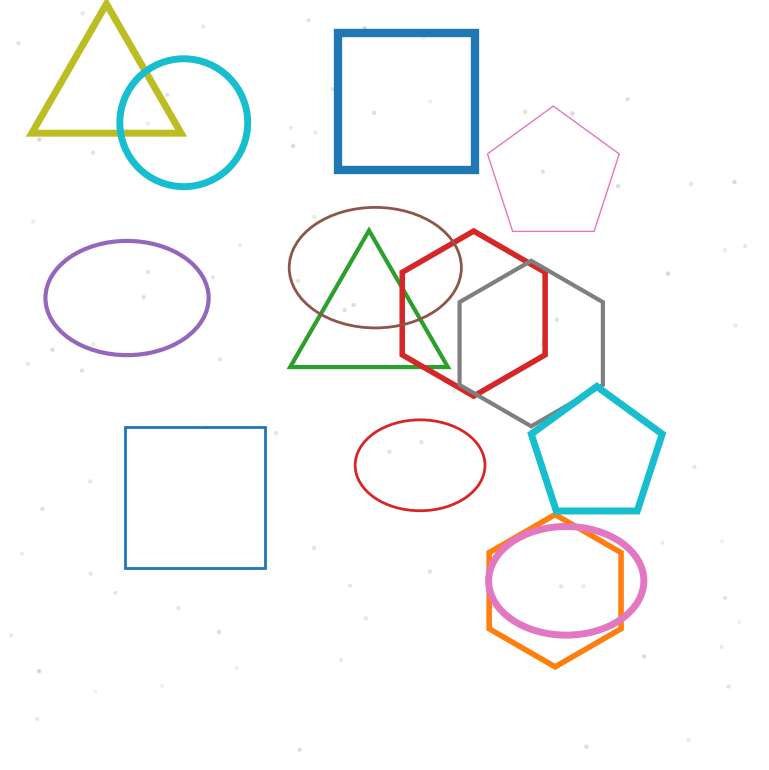[{"shape": "square", "thickness": 1, "radius": 0.46, "center": [0.253, 0.354]}, {"shape": "square", "thickness": 3, "radius": 0.44, "center": [0.528, 0.868]}, {"shape": "hexagon", "thickness": 2, "radius": 0.49, "center": [0.721, 0.233]}, {"shape": "triangle", "thickness": 1.5, "radius": 0.59, "center": [0.479, 0.582]}, {"shape": "hexagon", "thickness": 2, "radius": 0.54, "center": [0.615, 0.593]}, {"shape": "oval", "thickness": 1, "radius": 0.42, "center": [0.546, 0.396]}, {"shape": "oval", "thickness": 1.5, "radius": 0.53, "center": [0.165, 0.613]}, {"shape": "oval", "thickness": 1, "radius": 0.56, "center": [0.487, 0.652]}, {"shape": "pentagon", "thickness": 0.5, "radius": 0.45, "center": [0.719, 0.772]}, {"shape": "oval", "thickness": 2.5, "radius": 0.5, "center": [0.735, 0.246]}, {"shape": "hexagon", "thickness": 1.5, "radius": 0.54, "center": [0.69, 0.554]}, {"shape": "triangle", "thickness": 2.5, "radius": 0.56, "center": [0.138, 0.883]}, {"shape": "pentagon", "thickness": 2.5, "radius": 0.45, "center": [0.775, 0.409]}, {"shape": "circle", "thickness": 2.5, "radius": 0.42, "center": [0.239, 0.841]}]